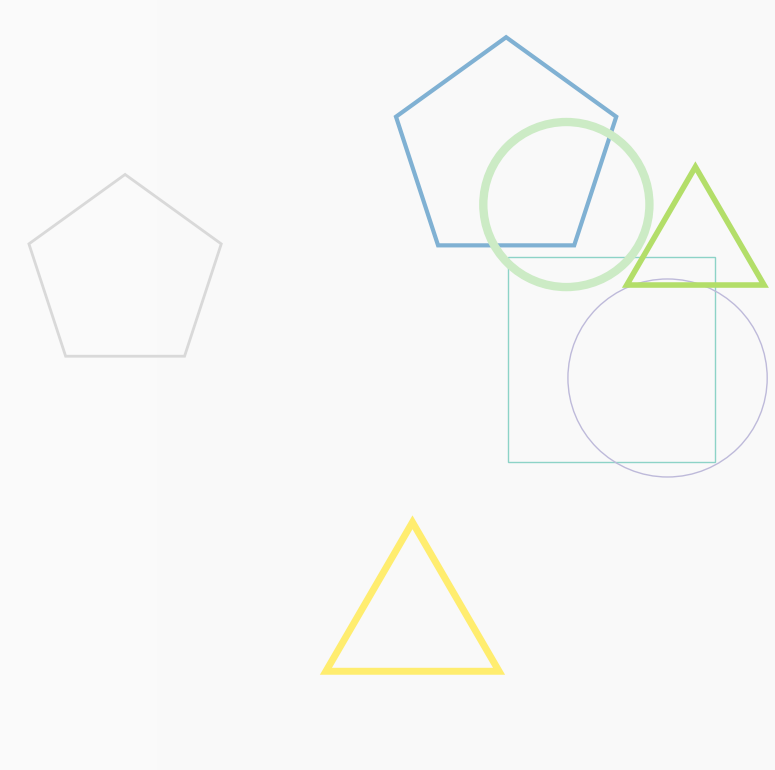[{"shape": "square", "thickness": 0.5, "radius": 0.67, "center": [0.789, 0.533]}, {"shape": "circle", "thickness": 0.5, "radius": 0.64, "center": [0.861, 0.509]}, {"shape": "pentagon", "thickness": 1.5, "radius": 0.75, "center": [0.653, 0.802]}, {"shape": "triangle", "thickness": 2, "radius": 0.51, "center": [0.897, 0.681]}, {"shape": "pentagon", "thickness": 1, "radius": 0.65, "center": [0.161, 0.643]}, {"shape": "circle", "thickness": 3, "radius": 0.54, "center": [0.731, 0.734]}, {"shape": "triangle", "thickness": 2.5, "radius": 0.64, "center": [0.532, 0.193]}]